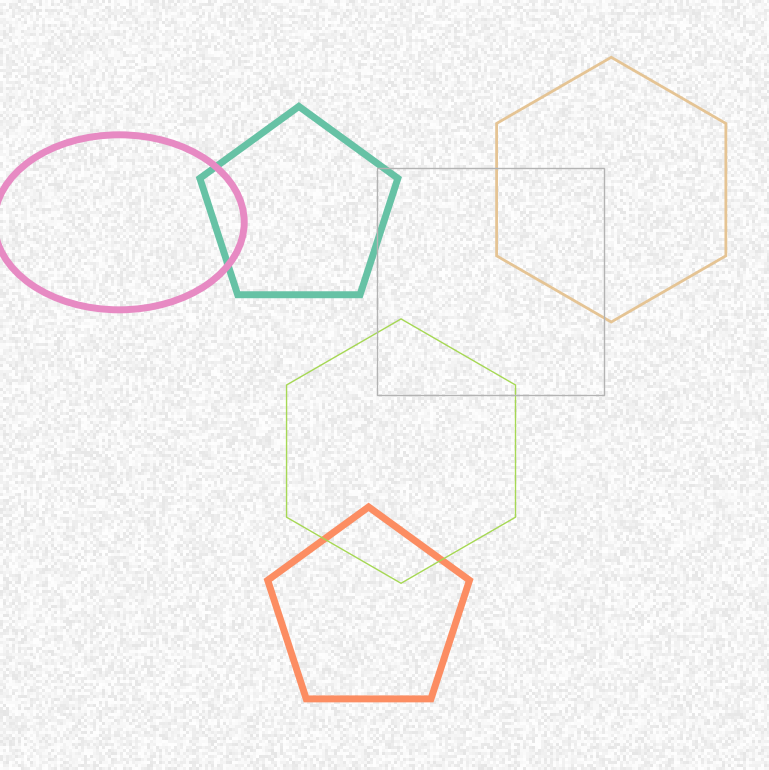[{"shape": "pentagon", "thickness": 2.5, "radius": 0.68, "center": [0.388, 0.727]}, {"shape": "pentagon", "thickness": 2.5, "radius": 0.69, "center": [0.479, 0.204]}, {"shape": "oval", "thickness": 2.5, "radius": 0.81, "center": [0.155, 0.711]}, {"shape": "hexagon", "thickness": 0.5, "radius": 0.86, "center": [0.521, 0.414]}, {"shape": "hexagon", "thickness": 1, "radius": 0.86, "center": [0.794, 0.754]}, {"shape": "square", "thickness": 0.5, "radius": 0.74, "center": [0.637, 0.634]}]